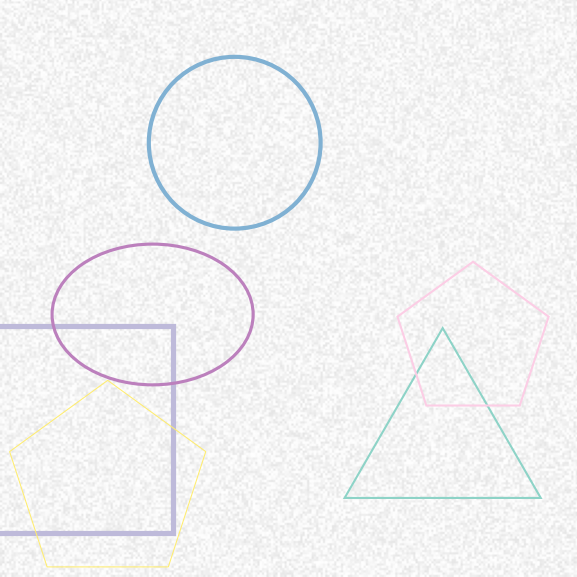[{"shape": "triangle", "thickness": 1, "radius": 0.98, "center": [0.767, 0.235]}, {"shape": "square", "thickness": 2.5, "radius": 0.89, "center": [0.12, 0.255]}, {"shape": "circle", "thickness": 2, "radius": 0.74, "center": [0.406, 0.752]}, {"shape": "pentagon", "thickness": 1, "radius": 0.69, "center": [0.819, 0.408]}, {"shape": "oval", "thickness": 1.5, "radius": 0.87, "center": [0.264, 0.455]}, {"shape": "pentagon", "thickness": 0.5, "radius": 0.89, "center": [0.186, 0.162]}]